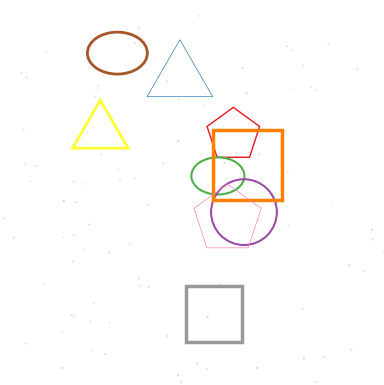[{"shape": "pentagon", "thickness": 1, "radius": 0.36, "center": [0.606, 0.649]}, {"shape": "triangle", "thickness": 0.5, "radius": 0.49, "center": [0.467, 0.798]}, {"shape": "oval", "thickness": 1.5, "radius": 0.34, "center": [0.566, 0.543]}, {"shape": "circle", "thickness": 1.5, "radius": 0.43, "center": [0.634, 0.449]}, {"shape": "square", "thickness": 2.5, "radius": 0.45, "center": [0.643, 0.571]}, {"shape": "triangle", "thickness": 2, "radius": 0.42, "center": [0.261, 0.657]}, {"shape": "oval", "thickness": 2, "radius": 0.39, "center": [0.305, 0.862]}, {"shape": "pentagon", "thickness": 0.5, "radius": 0.46, "center": [0.591, 0.43]}, {"shape": "square", "thickness": 2.5, "radius": 0.37, "center": [0.556, 0.185]}]